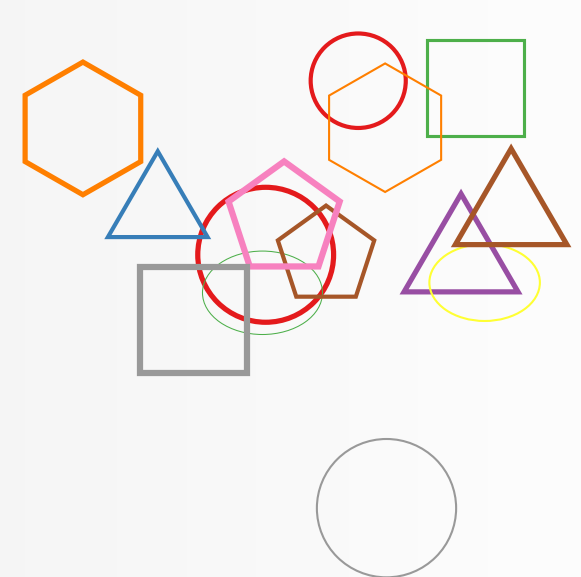[{"shape": "circle", "thickness": 2.5, "radius": 0.58, "center": [0.457, 0.558]}, {"shape": "circle", "thickness": 2, "radius": 0.41, "center": [0.616, 0.859]}, {"shape": "triangle", "thickness": 2, "radius": 0.5, "center": [0.271, 0.638]}, {"shape": "square", "thickness": 1.5, "radius": 0.41, "center": [0.818, 0.847]}, {"shape": "oval", "thickness": 0.5, "radius": 0.52, "center": [0.452, 0.492]}, {"shape": "triangle", "thickness": 2.5, "radius": 0.57, "center": [0.793, 0.55]}, {"shape": "hexagon", "thickness": 1, "radius": 0.56, "center": [0.663, 0.778]}, {"shape": "hexagon", "thickness": 2.5, "radius": 0.57, "center": [0.143, 0.777]}, {"shape": "oval", "thickness": 1, "radius": 0.48, "center": [0.834, 0.51]}, {"shape": "pentagon", "thickness": 2, "radius": 0.44, "center": [0.561, 0.556]}, {"shape": "triangle", "thickness": 2.5, "radius": 0.55, "center": [0.879, 0.631]}, {"shape": "pentagon", "thickness": 3, "radius": 0.5, "center": [0.489, 0.619]}, {"shape": "square", "thickness": 3, "radius": 0.46, "center": [0.333, 0.445]}, {"shape": "circle", "thickness": 1, "radius": 0.6, "center": [0.665, 0.119]}]